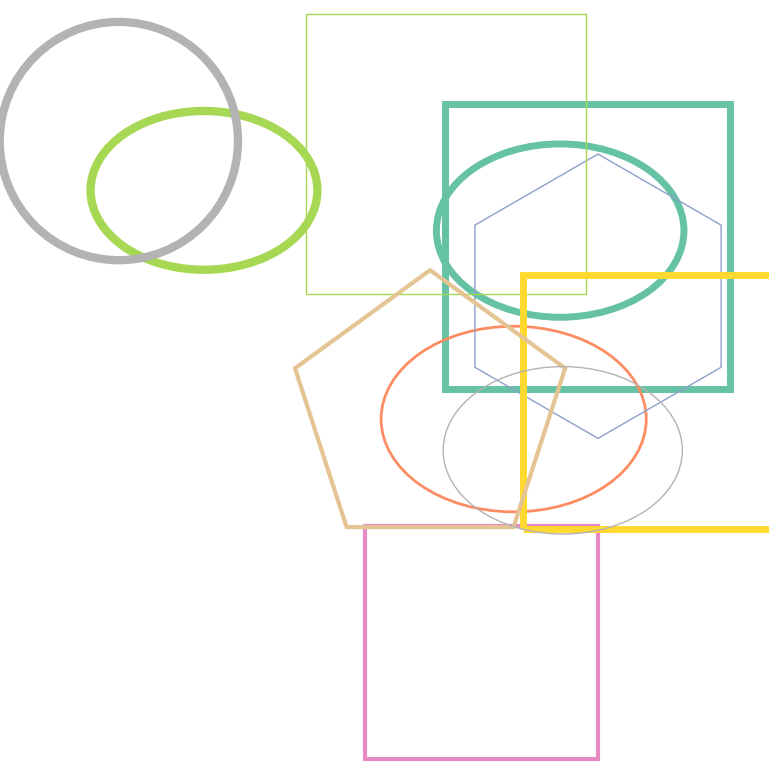[{"shape": "square", "thickness": 2.5, "radius": 0.93, "center": [0.763, 0.679]}, {"shape": "oval", "thickness": 2.5, "radius": 0.8, "center": [0.727, 0.701]}, {"shape": "oval", "thickness": 1, "radius": 0.86, "center": [0.667, 0.456]}, {"shape": "hexagon", "thickness": 0.5, "radius": 0.92, "center": [0.777, 0.615]}, {"shape": "square", "thickness": 1.5, "radius": 0.76, "center": [0.625, 0.165]}, {"shape": "oval", "thickness": 3, "radius": 0.74, "center": [0.265, 0.753]}, {"shape": "square", "thickness": 0.5, "radius": 0.91, "center": [0.579, 0.8]}, {"shape": "square", "thickness": 2.5, "radius": 0.82, "center": [0.844, 0.478]}, {"shape": "pentagon", "thickness": 1.5, "radius": 0.92, "center": [0.559, 0.465]}, {"shape": "circle", "thickness": 3, "radius": 0.77, "center": [0.154, 0.817]}, {"shape": "oval", "thickness": 0.5, "radius": 0.78, "center": [0.731, 0.415]}]